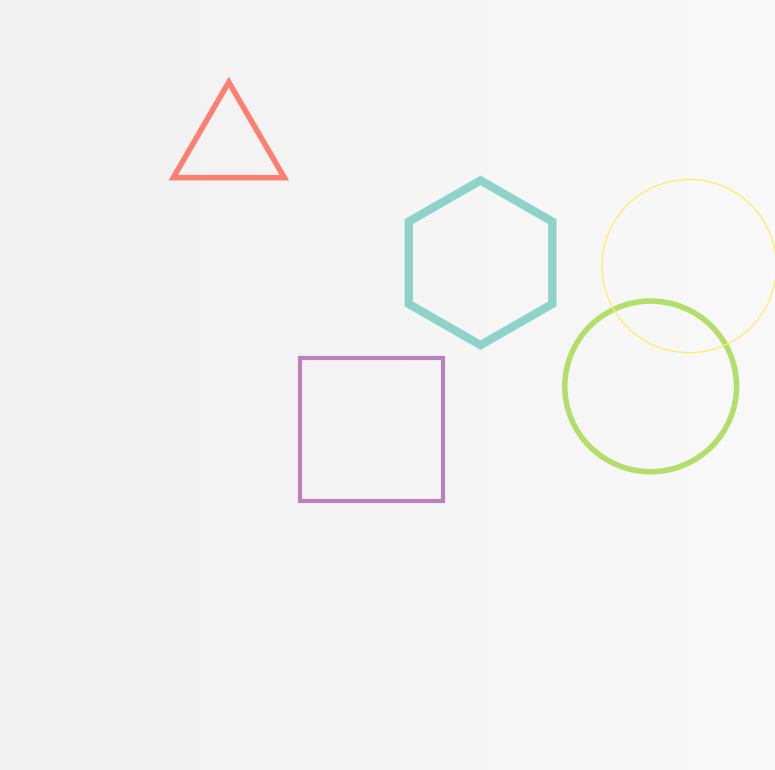[{"shape": "hexagon", "thickness": 3, "radius": 0.53, "center": [0.62, 0.659]}, {"shape": "triangle", "thickness": 2, "radius": 0.41, "center": [0.295, 0.811]}, {"shape": "circle", "thickness": 2, "radius": 0.55, "center": [0.84, 0.498]}, {"shape": "square", "thickness": 1.5, "radius": 0.46, "center": [0.479, 0.442]}, {"shape": "circle", "thickness": 0.5, "radius": 0.56, "center": [0.889, 0.654]}]